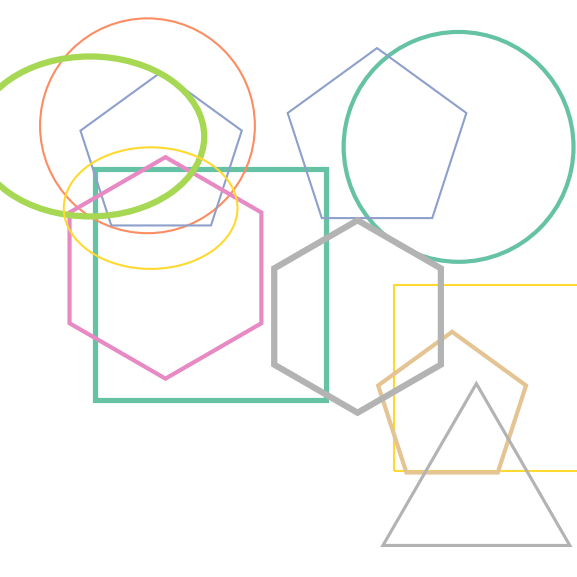[{"shape": "circle", "thickness": 2, "radius": 1.0, "center": [0.794, 0.745]}, {"shape": "square", "thickness": 2.5, "radius": 1.0, "center": [0.365, 0.506]}, {"shape": "circle", "thickness": 1, "radius": 0.93, "center": [0.255, 0.781]}, {"shape": "pentagon", "thickness": 1, "radius": 0.73, "center": [0.279, 0.728]}, {"shape": "pentagon", "thickness": 1, "radius": 0.81, "center": [0.653, 0.753]}, {"shape": "hexagon", "thickness": 2, "radius": 0.96, "center": [0.287, 0.535]}, {"shape": "oval", "thickness": 3, "radius": 0.99, "center": [0.156, 0.763]}, {"shape": "oval", "thickness": 1, "radius": 0.75, "center": [0.261, 0.639]}, {"shape": "square", "thickness": 1, "radius": 0.81, "center": [0.844, 0.345]}, {"shape": "pentagon", "thickness": 2, "radius": 0.67, "center": [0.783, 0.29]}, {"shape": "hexagon", "thickness": 3, "radius": 0.83, "center": [0.619, 0.451]}, {"shape": "triangle", "thickness": 1.5, "radius": 0.93, "center": [0.825, 0.148]}]